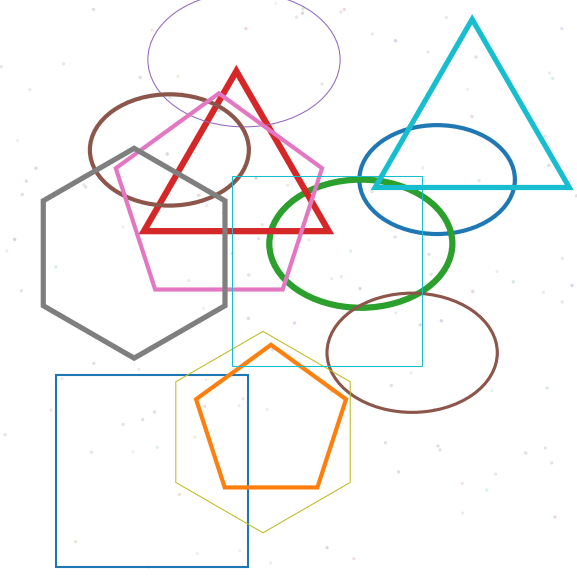[{"shape": "square", "thickness": 1, "radius": 0.83, "center": [0.264, 0.183]}, {"shape": "oval", "thickness": 2, "radius": 0.67, "center": [0.757, 0.688]}, {"shape": "pentagon", "thickness": 2, "radius": 0.68, "center": [0.469, 0.266]}, {"shape": "oval", "thickness": 3, "radius": 0.79, "center": [0.625, 0.577]}, {"shape": "triangle", "thickness": 3, "radius": 0.92, "center": [0.409, 0.691]}, {"shape": "oval", "thickness": 0.5, "radius": 0.83, "center": [0.422, 0.896]}, {"shape": "oval", "thickness": 1.5, "radius": 0.74, "center": [0.714, 0.388]}, {"shape": "oval", "thickness": 2, "radius": 0.69, "center": [0.293, 0.739]}, {"shape": "pentagon", "thickness": 2, "radius": 0.94, "center": [0.379, 0.65]}, {"shape": "hexagon", "thickness": 2.5, "radius": 0.91, "center": [0.232, 0.561]}, {"shape": "hexagon", "thickness": 0.5, "radius": 0.87, "center": [0.455, 0.251]}, {"shape": "square", "thickness": 0.5, "radius": 0.82, "center": [0.566, 0.529]}, {"shape": "triangle", "thickness": 2.5, "radius": 0.97, "center": [0.818, 0.772]}]